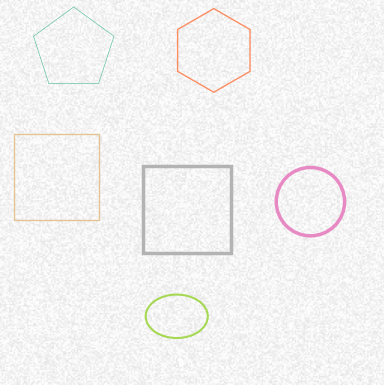[{"shape": "pentagon", "thickness": 0.5, "radius": 0.55, "center": [0.192, 0.872]}, {"shape": "hexagon", "thickness": 1, "radius": 0.54, "center": [0.555, 0.869]}, {"shape": "circle", "thickness": 2.5, "radius": 0.44, "center": [0.806, 0.476]}, {"shape": "oval", "thickness": 1.5, "radius": 0.4, "center": [0.459, 0.178]}, {"shape": "square", "thickness": 1, "radius": 0.55, "center": [0.146, 0.54]}, {"shape": "square", "thickness": 2.5, "radius": 0.57, "center": [0.485, 0.455]}]